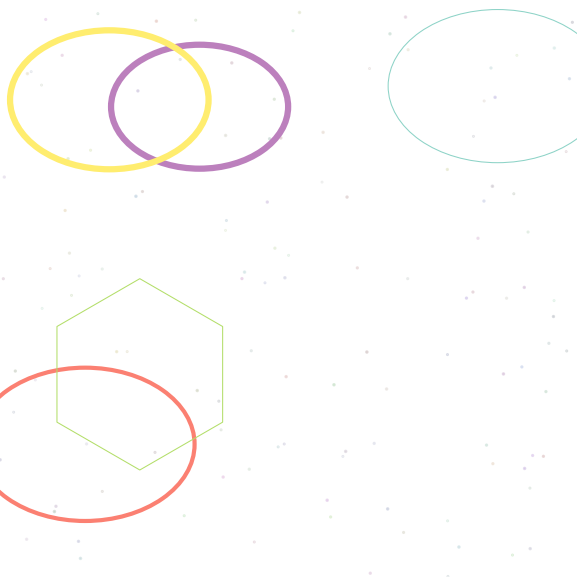[{"shape": "oval", "thickness": 0.5, "radius": 0.95, "center": [0.862, 0.85]}, {"shape": "oval", "thickness": 2, "radius": 0.95, "center": [0.147, 0.23]}, {"shape": "hexagon", "thickness": 0.5, "radius": 0.83, "center": [0.242, 0.351]}, {"shape": "oval", "thickness": 3, "radius": 0.77, "center": [0.346, 0.814]}, {"shape": "oval", "thickness": 3, "radius": 0.86, "center": [0.189, 0.826]}]